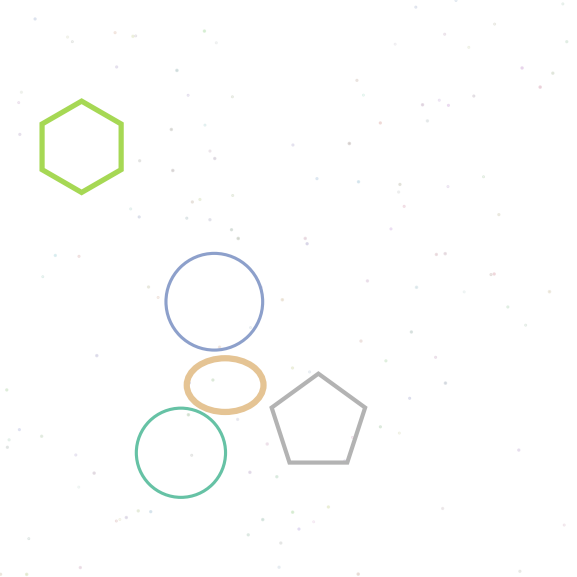[{"shape": "circle", "thickness": 1.5, "radius": 0.39, "center": [0.313, 0.215]}, {"shape": "circle", "thickness": 1.5, "radius": 0.42, "center": [0.371, 0.477]}, {"shape": "hexagon", "thickness": 2.5, "radius": 0.4, "center": [0.141, 0.745]}, {"shape": "oval", "thickness": 3, "radius": 0.33, "center": [0.39, 0.332]}, {"shape": "pentagon", "thickness": 2, "radius": 0.43, "center": [0.551, 0.267]}]